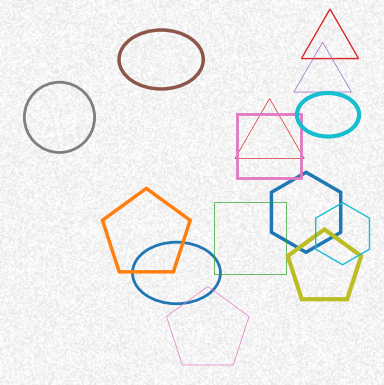[{"shape": "oval", "thickness": 2, "radius": 0.57, "center": [0.458, 0.291]}, {"shape": "hexagon", "thickness": 2.5, "radius": 0.52, "center": [0.795, 0.449]}, {"shape": "pentagon", "thickness": 2.5, "radius": 0.6, "center": [0.38, 0.391]}, {"shape": "square", "thickness": 0.5, "radius": 0.46, "center": [0.649, 0.381]}, {"shape": "triangle", "thickness": 0.5, "radius": 0.52, "center": [0.7, 0.64]}, {"shape": "triangle", "thickness": 1, "radius": 0.43, "center": [0.857, 0.891]}, {"shape": "triangle", "thickness": 0.5, "radius": 0.43, "center": [0.838, 0.804]}, {"shape": "oval", "thickness": 2.5, "radius": 0.55, "center": [0.419, 0.845]}, {"shape": "square", "thickness": 2, "radius": 0.42, "center": [0.698, 0.621]}, {"shape": "pentagon", "thickness": 0.5, "radius": 0.56, "center": [0.54, 0.143]}, {"shape": "circle", "thickness": 2, "radius": 0.46, "center": [0.155, 0.695]}, {"shape": "pentagon", "thickness": 3, "radius": 0.5, "center": [0.843, 0.304]}, {"shape": "hexagon", "thickness": 1, "radius": 0.4, "center": [0.89, 0.393]}, {"shape": "oval", "thickness": 3, "radius": 0.4, "center": [0.852, 0.702]}]